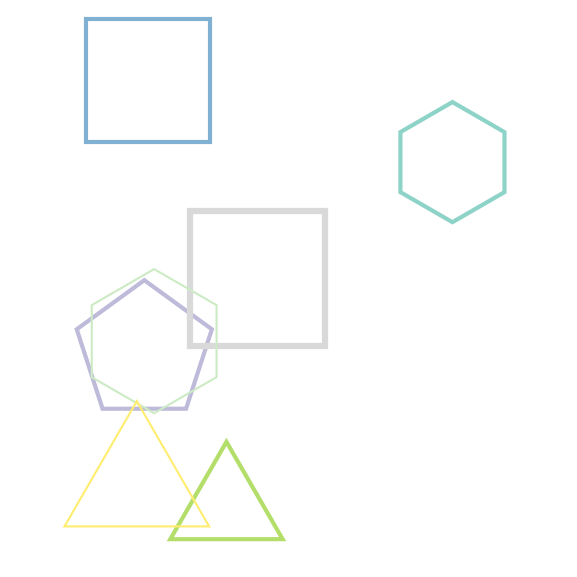[{"shape": "hexagon", "thickness": 2, "radius": 0.52, "center": [0.783, 0.718]}, {"shape": "pentagon", "thickness": 2, "radius": 0.62, "center": [0.25, 0.391]}, {"shape": "square", "thickness": 2, "radius": 0.54, "center": [0.256, 0.86]}, {"shape": "triangle", "thickness": 2, "radius": 0.56, "center": [0.392, 0.122]}, {"shape": "square", "thickness": 3, "radius": 0.58, "center": [0.445, 0.516]}, {"shape": "hexagon", "thickness": 1, "radius": 0.62, "center": [0.267, 0.408]}, {"shape": "triangle", "thickness": 1, "radius": 0.72, "center": [0.237, 0.16]}]